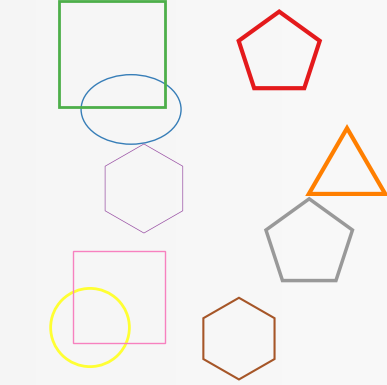[{"shape": "pentagon", "thickness": 3, "radius": 0.55, "center": [0.721, 0.86]}, {"shape": "oval", "thickness": 1, "radius": 0.64, "center": [0.338, 0.716]}, {"shape": "square", "thickness": 2, "radius": 0.68, "center": [0.29, 0.86]}, {"shape": "hexagon", "thickness": 0.5, "radius": 0.58, "center": [0.371, 0.51]}, {"shape": "triangle", "thickness": 3, "radius": 0.57, "center": [0.896, 0.553]}, {"shape": "circle", "thickness": 2, "radius": 0.51, "center": [0.232, 0.149]}, {"shape": "hexagon", "thickness": 1.5, "radius": 0.53, "center": [0.617, 0.12]}, {"shape": "square", "thickness": 1, "radius": 0.59, "center": [0.308, 0.229]}, {"shape": "pentagon", "thickness": 2.5, "radius": 0.59, "center": [0.798, 0.366]}]